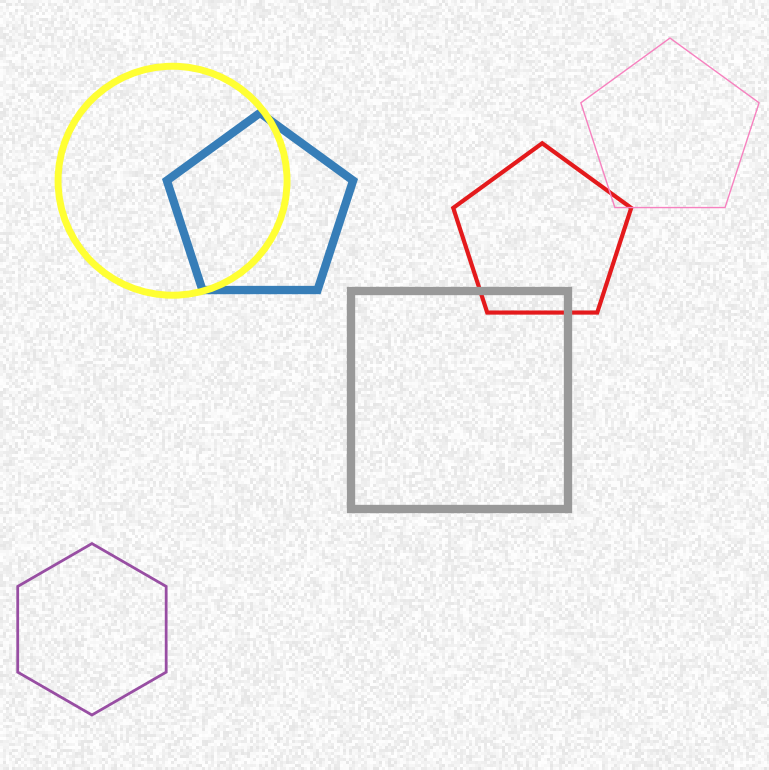[{"shape": "pentagon", "thickness": 1.5, "radius": 0.61, "center": [0.704, 0.692]}, {"shape": "pentagon", "thickness": 3, "radius": 0.64, "center": [0.338, 0.726]}, {"shape": "hexagon", "thickness": 1, "radius": 0.56, "center": [0.119, 0.183]}, {"shape": "circle", "thickness": 2.5, "radius": 0.74, "center": [0.224, 0.765]}, {"shape": "pentagon", "thickness": 0.5, "radius": 0.61, "center": [0.87, 0.829]}, {"shape": "square", "thickness": 3, "radius": 0.71, "center": [0.597, 0.481]}]